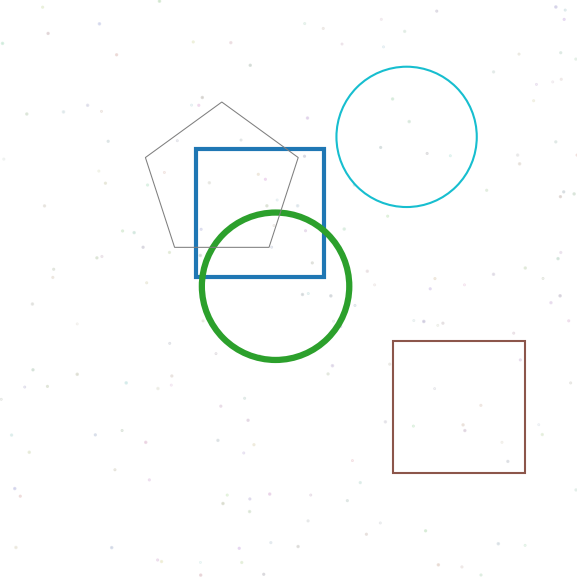[{"shape": "square", "thickness": 2, "radius": 0.55, "center": [0.45, 0.63]}, {"shape": "circle", "thickness": 3, "radius": 0.64, "center": [0.477, 0.503]}, {"shape": "square", "thickness": 1, "radius": 0.57, "center": [0.795, 0.295]}, {"shape": "pentagon", "thickness": 0.5, "radius": 0.7, "center": [0.384, 0.683]}, {"shape": "circle", "thickness": 1, "radius": 0.61, "center": [0.704, 0.762]}]